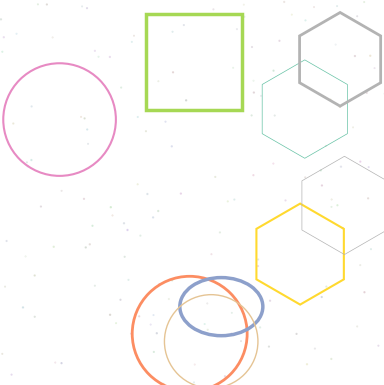[{"shape": "hexagon", "thickness": 0.5, "radius": 0.64, "center": [0.792, 0.717]}, {"shape": "circle", "thickness": 2, "radius": 0.75, "center": [0.493, 0.133]}, {"shape": "oval", "thickness": 2.5, "radius": 0.54, "center": [0.575, 0.204]}, {"shape": "circle", "thickness": 1.5, "radius": 0.73, "center": [0.155, 0.689]}, {"shape": "square", "thickness": 2.5, "radius": 0.62, "center": [0.504, 0.839]}, {"shape": "hexagon", "thickness": 1.5, "radius": 0.66, "center": [0.78, 0.34]}, {"shape": "circle", "thickness": 1, "radius": 0.61, "center": [0.549, 0.113]}, {"shape": "hexagon", "thickness": 0.5, "radius": 0.64, "center": [0.895, 0.466]}, {"shape": "hexagon", "thickness": 2, "radius": 0.61, "center": [0.883, 0.846]}]